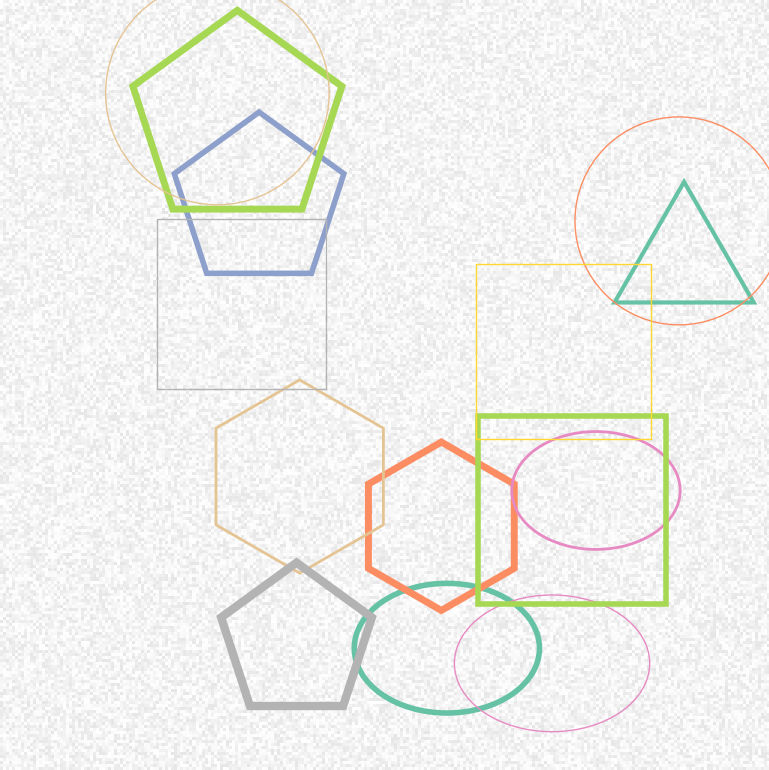[{"shape": "oval", "thickness": 2, "radius": 0.6, "center": [0.58, 0.158]}, {"shape": "triangle", "thickness": 1.5, "radius": 0.52, "center": [0.888, 0.659]}, {"shape": "hexagon", "thickness": 2.5, "radius": 0.55, "center": [0.573, 0.317]}, {"shape": "circle", "thickness": 0.5, "radius": 0.68, "center": [0.882, 0.713]}, {"shape": "pentagon", "thickness": 2, "radius": 0.58, "center": [0.336, 0.739]}, {"shape": "oval", "thickness": 0.5, "radius": 0.63, "center": [0.717, 0.138]}, {"shape": "oval", "thickness": 1, "radius": 0.55, "center": [0.774, 0.363]}, {"shape": "pentagon", "thickness": 2.5, "radius": 0.71, "center": [0.308, 0.844]}, {"shape": "square", "thickness": 2, "radius": 0.61, "center": [0.743, 0.337]}, {"shape": "square", "thickness": 0.5, "radius": 0.57, "center": [0.732, 0.544]}, {"shape": "circle", "thickness": 0.5, "radius": 0.73, "center": [0.282, 0.879]}, {"shape": "hexagon", "thickness": 1, "radius": 0.63, "center": [0.389, 0.381]}, {"shape": "pentagon", "thickness": 3, "radius": 0.51, "center": [0.385, 0.166]}, {"shape": "square", "thickness": 0.5, "radius": 0.55, "center": [0.314, 0.605]}]